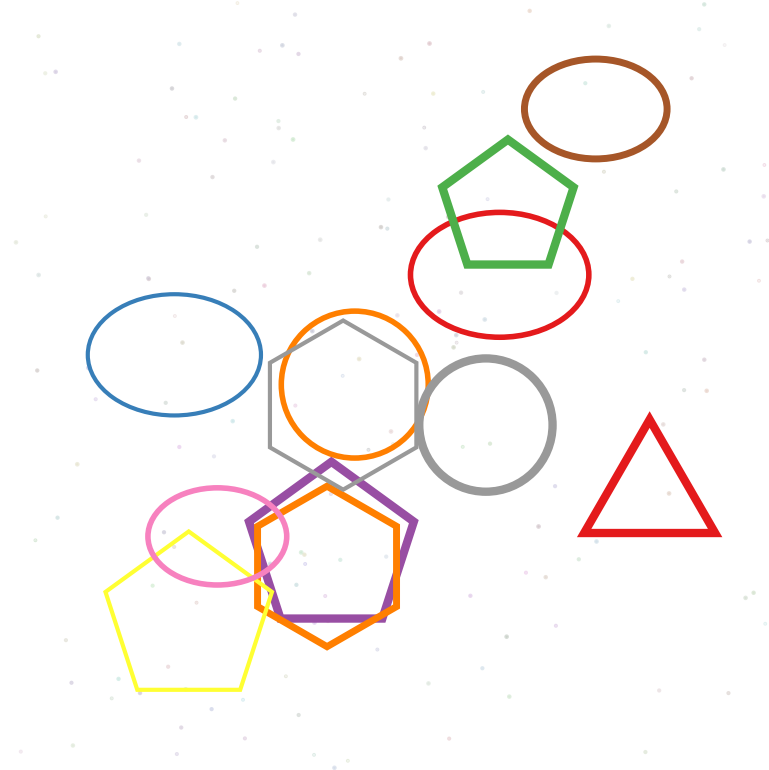[{"shape": "triangle", "thickness": 3, "radius": 0.49, "center": [0.844, 0.357]}, {"shape": "oval", "thickness": 2, "radius": 0.58, "center": [0.649, 0.643]}, {"shape": "oval", "thickness": 1.5, "radius": 0.56, "center": [0.226, 0.539]}, {"shape": "pentagon", "thickness": 3, "radius": 0.45, "center": [0.66, 0.729]}, {"shape": "pentagon", "thickness": 3, "radius": 0.56, "center": [0.43, 0.288]}, {"shape": "circle", "thickness": 2, "radius": 0.48, "center": [0.461, 0.501]}, {"shape": "hexagon", "thickness": 2.5, "radius": 0.52, "center": [0.425, 0.264]}, {"shape": "pentagon", "thickness": 1.5, "radius": 0.57, "center": [0.245, 0.196]}, {"shape": "oval", "thickness": 2.5, "radius": 0.46, "center": [0.774, 0.858]}, {"shape": "oval", "thickness": 2, "radius": 0.45, "center": [0.282, 0.303]}, {"shape": "circle", "thickness": 3, "radius": 0.43, "center": [0.631, 0.448]}, {"shape": "hexagon", "thickness": 1.5, "radius": 0.55, "center": [0.446, 0.474]}]